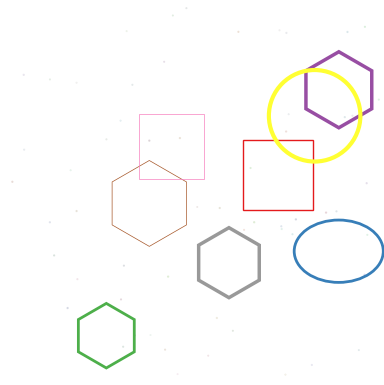[{"shape": "square", "thickness": 1, "radius": 0.46, "center": [0.722, 0.545]}, {"shape": "oval", "thickness": 2, "radius": 0.58, "center": [0.88, 0.347]}, {"shape": "hexagon", "thickness": 2, "radius": 0.42, "center": [0.276, 0.128]}, {"shape": "hexagon", "thickness": 2.5, "radius": 0.49, "center": [0.88, 0.767]}, {"shape": "circle", "thickness": 3, "radius": 0.59, "center": [0.817, 0.699]}, {"shape": "hexagon", "thickness": 0.5, "radius": 0.56, "center": [0.388, 0.472]}, {"shape": "square", "thickness": 0.5, "radius": 0.42, "center": [0.445, 0.619]}, {"shape": "hexagon", "thickness": 2.5, "radius": 0.45, "center": [0.595, 0.318]}]